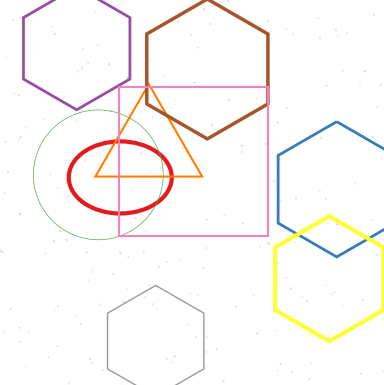[{"shape": "oval", "thickness": 3, "radius": 0.67, "center": [0.312, 0.539]}, {"shape": "hexagon", "thickness": 2, "radius": 0.88, "center": [0.875, 0.508]}, {"shape": "circle", "thickness": 0.5, "radius": 0.84, "center": [0.255, 0.546]}, {"shape": "hexagon", "thickness": 2, "radius": 0.8, "center": [0.199, 0.874]}, {"shape": "triangle", "thickness": 1.5, "radius": 0.8, "center": [0.386, 0.621]}, {"shape": "hexagon", "thickness": 3, "radius": 0.81, "center": [0.855, 0.276]}, {"shape": "hexagon", "thickness": 2.5, "radius": 0.91, "center": [0.539, 0.821]}, {"shape": "square", "thickness": 1.5, "radius": 0.97, "center": [0.503, 0.58]}, {"shape": "hexagon", "thickness": 1, "radius": 0.72, "center": [0.404, 0.114]}]